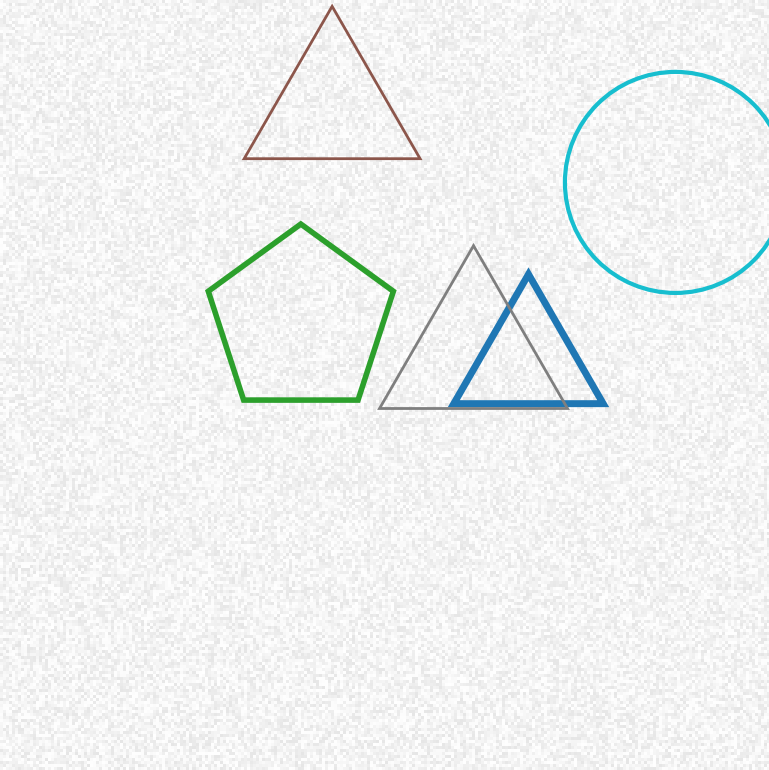[{"shape": "triangle", "thickness": 2.5, "radius": 0.56, "center": [0.686, 0.532]}, {"shape": "pentagon", "thickness": 2, "radius": 0.63, "center": [0.391, 0.583]}, {"shape": "triangle", "thickness": 1, "radius": 0.66, "center": [0.431, 0.86]}, {"shape": "triangle", "thickness": 1, "radius": 0.7, "center": [0.615, 0.54]}, {"shape": "circle", "thickness": 1.5, "radius": 0.72, "center": [0.877, 0.763]}]